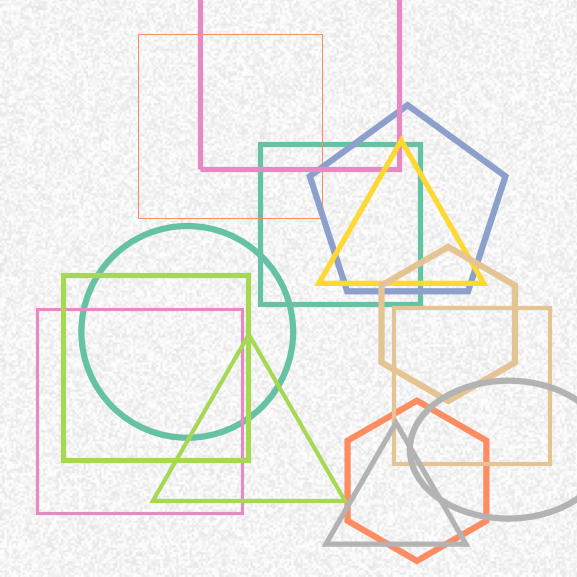[{"shape": "circle", "thickness": 3, "radius": 0.92, "center": [0.324, 0.424]}, {"shape": "square", "thickness": 2.5, "radius": 0.69, "center": [0.589, 0.612]}, {"shape": "hexagon", "thickness": 3, "radius": 0.69, "center": [0.722, 0.167]}, {"shape": "square", "thickness": 0.5, "radius": 0.8, "center": [0.398, 0.782]}, {"shape": "pentagon", "thickness": 3, "radius": 0.89, "center": [0.706, 0.639]}, {"shape": "square", "thickness": 1.5, "radius": 0.89, "center": [0.241, 0.287]}, {"shape": "square", "thickness": 2.5, "radius": 0.86, "center": [0.519, 0.879]}, {"shape": "square", "thickness": 2.5, "radius": 0.8, "center": [0.27, 0.363]}, {"shape": "triangle", "thickness": 2, "radius": 0.96, "center": [0.431, 0.228]}, {"shape": "triangle", "thickness": 2.5, "radius": 0.82, "center": [0.695, 0.591]}, {"shape": "hexagon", "thickness": 3, "radius": 0.67, "center": [0.776, 0.438]}, {"shape": "square", "thickness": 2, "radius": 0.67, "center": [0.818, 0.33]}, {"shape": "triangle", "thickness": 2.5, "radius": 0.7, "center": [0.686, 0.127]}, {"shape": "oval", "thickness": 3, "radius": 0.85, "center": [0.88, 0.221]}]